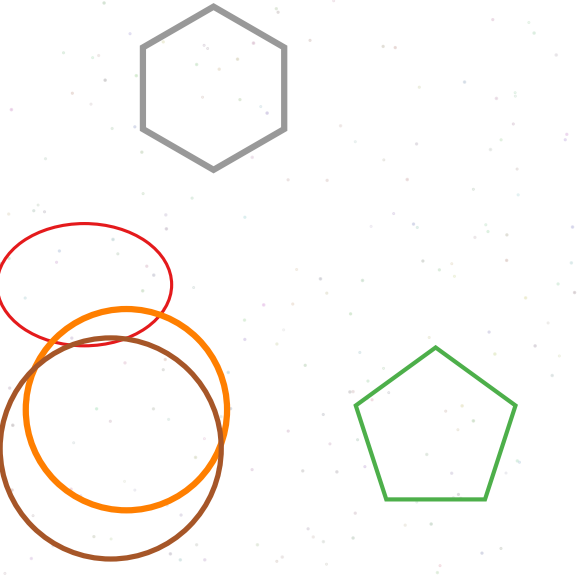[{"shape": "oval", "thickness": 1.5, "radius": 0.76, "center": [0.146, 0.506]}, {"shape": "pentagon", "thickness": 2, "radius": 0.73, "center": [0.754, 0.252]}, {"shape": "circle", "thickness": 3, "radius": 0.87, "center": [0.219, 0.29]}, {"shape": "circle", "thickness": 2.5, "radius": 0.96, "center": [0.192, 0.223]}, {"shape": "hexagon", "thickness": 3, "radius": 0.71, "center": [0.37, 0.846]}]